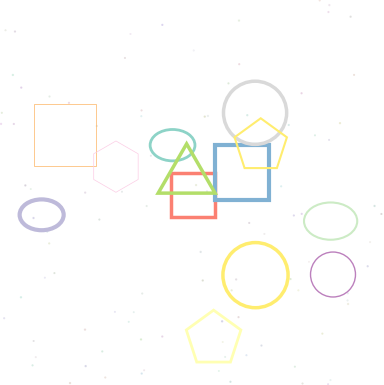[{"shape": "oval", "thickness": 2, "radius": 0.29, "center": [0.448, 0.623]}, {"shape": "pentagon", "thickness": 2, "radius": 0.37, "center": [0.555, 0.12]}, {"shape": "oval", "thickness": 3, "radius": 0.29, "center": [0.108, 0.442]}, {"shape": "square", "thickness": 2.5, "radius": 0.29, "center": [0.501, 0.493]}, {"shape": "square", "thickness": 3, "radius": 0.35, "center": [0.629, 0.552]}, {"shape": "square", "thickness": 0.5, "radius": 0.4, "center": [0.168, 0.65]}, {"shape": "triangle", "thickness": 2.5, "radius": 0.43, "center": [0.485, 0.541]}, {"shape": "hexagon", "thickness": 0.5, "radius": 0.33, "center": [0.301, 0.567]}, {"shape": "circle", "thickness": 2.5, "radius": 0.41, "center": [0.663, 0.707]}, {"shape": "circle", "thickness": 1, "radius": 0.29, "center": [0.865, 0.287]}, {"shape": "oval", "thickness": 1.5, "radius": 0.35, "center": [0.859, 0.426]}, {"shape": "pentagon", "thickness": 1.5, "radius": 0.36, "center": [0.677, 0.621]}, {"shape": "circle", "thickness": 2.5, "radius": 0.42, "center": [0.664, 0.285]}]